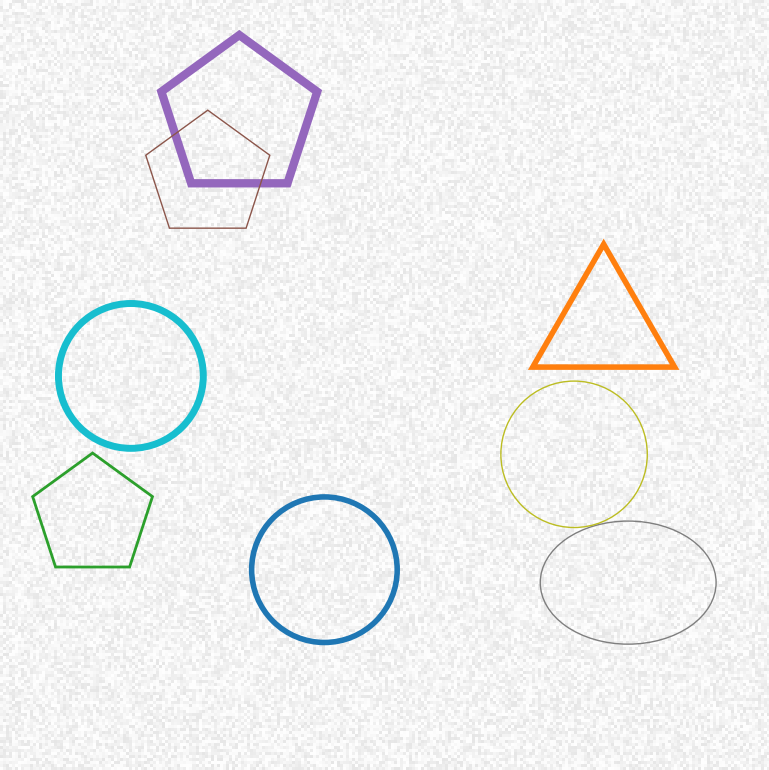[{"shape": "circle", "thickness": 2, "radius": 0.47, "center": [0.421, 0.26]}, {"shape": "triangle", "thickness": 2, "radius": 0.53, "center": [0.784, 0.576]}, {"shape": "pentagon", "thickness": 1, "radius": 0.41, "center": [0.12, 0.33]}, {"shape": "pentagon", "thickness": 3, "radius": 0.53, "center": [0.311, 0.848]}, {"shape": "pentagon", "thickness": 0.5, "radius": 0.42, "center": [0.27, 0.772]}, {"shape": "oval", "thickness": 0.5, "radius": 0.57, "center": [0.816, 0.243]}, {"shape": "circle", "thickness": 0.5, "radius": 0.48, "center": [0.746, 0.41]}, {"shape": "circle", "thickness": 2.5, "radius": 0.47, "center": [0.17, 0.512]}]